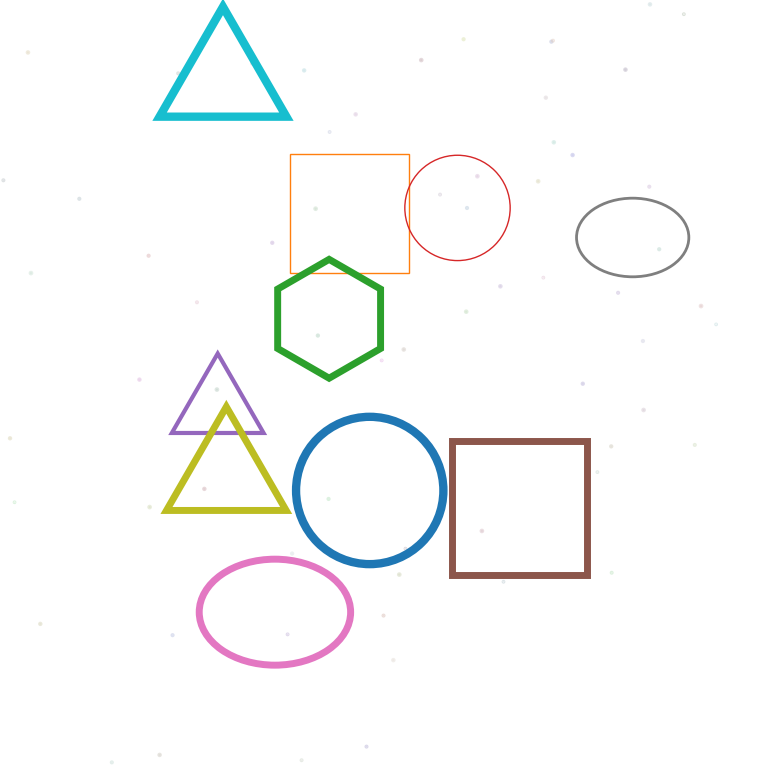[{"shape": "circle", "thickness": 3, "radius": 0.48, "center": [0.48, 0.363]}, {"shape": "square", "thickness": 0.5, "radius": 0.39, "center": [0.453, 0.723]}, {"shape": "hexagon", "thickness": 2.5, "radius": 0.39, "center": [0.427, 0.586]}, {"shape": "circle", "thickness": 0.5, "radius": 0.34, "center": [0.594, 0.73]}, {"shape": "triangle", "thickness": 1.5, "radius": 0.34, "center": [0.283, 0.472]}, {"shape": "square", "thickness": 2.5, "radius": 0.44, "center": [0.675, 0.34]}, {"shape": "oval", "thickness": 2.5, "radius": 0.49, "center": [0.357, 0.205]}, {"shape": "oval", "thickness": 1, "radius": 0.36, "center": [0.822, 0.692]}, {"shape": "triangle", "thickness": 2.5, "radius": 0.45, "center": [0.294, 0.382]}, {"shape": "triangle", "thickness": 3, "radius": 0.48, "center": [0.29, 0.896]}]